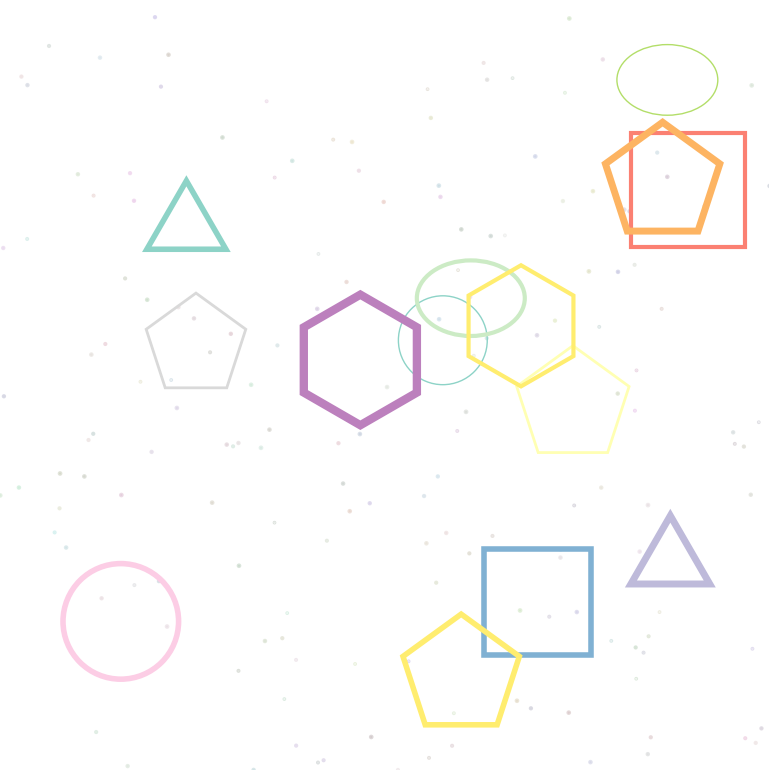[{"shape": "circle", "thickness": 0.5, "radius": 0.29, "center": [0.575, 0.558]}, {"shape": "triangle", "thickness": 2, "radius": 0.3, "center": [0.242, 0.706]}, {"shape": "pentagon", "thickness": 1, "radius": 0.38, "center": [0.744, 0.474]}, {"shape": "triangle", "thickness": 2.5, "radius": 0.3, "center": [0.871, 0.271]}, {"shape": "square", "thickness": 1.5, "radius": 0.37, "center": [0.893, 0.753]}, {"shape": "square", "thickness": 2, "radius": 0.35, "center": [0.698, 0.218]}, {"shape": "pentagon", "thickness": 2.5, "radius": 0.39, "center": [0.861, 0.763]}, {"shape": "oval", "thickness": 0.5, "radius": 0.33, "center": [0.867, 0.896]}, {"shape": "circle", "thickness": 2, "radius": 0.38, "center": [0.157, 0.193]}, {"shape": "pentagon", "thickness": 1, "radius": 0.34, "center": [0.255, 0.551]}, {"shape": "hexagon", "thickness": 3, "radius": 0.42, "center": [0.468, 0.533]}, {"shape": "oval", "thickness": 1.5, "radius": 0.35, "center": [0.611, 0.613]}, {"shape": "pentagon", "thickness": 2, "radius": 0.4, "center": [0.599, 0.123]}, {"shape": "hexagon", "thickness": 1.5, "radius": 0.39, "center": [0.677, 0.577]}]